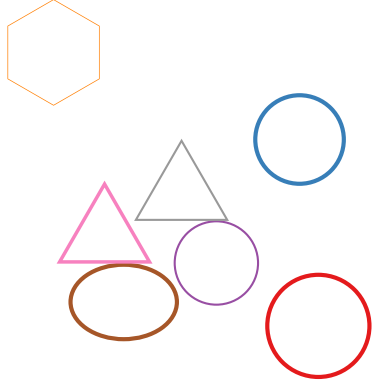[{"shape": "circle", "thickness": 3, "radius": 0.66, "center": [0.827, 0.154]}, {"shape": "circle", "thickness": 3, "radius": 0.57, "center": [0.778, 0.638]}, {"shape": "circle", "thickness": 1.5, "radius": 0.54, "center": [0.562, 0.317]}, {"shape": "hexagon", "thickness": 0.5, "radius": 0.69, "center": [0.139, 0.864]}, {"shape": "oval", "thickness": 3, "radius": 0.69, "center": [0.321, 0.216]}, {"shape": "triangle", "thickness": 2.5, "radius": 0.67, "center": [0.272, 0.387]}, {"shape": "triangle", "thickness": 1.5, "radius": 0.68, "center": [0.472, 0.497]}]